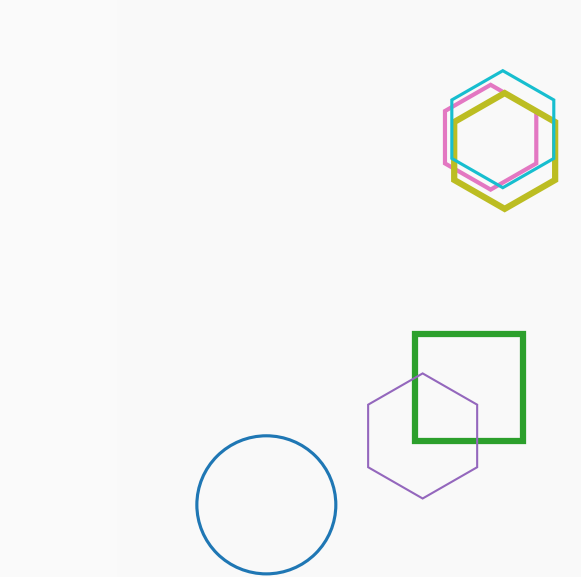[{"shape": "circle", "thickness": 1.5, "radius": 0.6, "center": [0.458, 0.125]}, {"shape": "square", "thickness": 3, "radius": 0.47, "center": [0.807, 0.328]}, {"shape": "hexagon", "thickness": 1, "radius": 0.54, "center": [0.727, 0.244]}, {"shape": "hexagon", "thickness": 2, "radius": 0.45, "center": [0.844, 0.762]}, {"shape": "hexagon", "thickness": 3, "radius": 0.5, "center": [0.868, 0.738]}, {"shape": "hexagon", "thickness": 1.5, "radius": 0.51, "center": [0.865, 0.775]}]